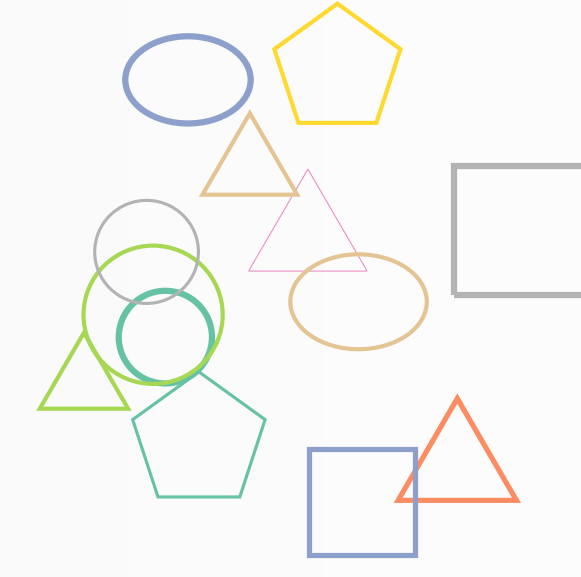[{"shape": "pentagon", "thickness": 1.5, "radius": 0.6, "center": [0.342, 0.235]}, {"shape": "circle", "thickness": 3, "radius": 0.4, "center": [0.284, 0.415]}, {"shape": "triangle", "thickness": 2.5, "radius": 0.59, "center": [0.787, 0.192]}, {"shape": "square", "thickness": 2.5, "radius": 0.46, "center": [0.623, 0.13]}, {"shape": "oval", "thickness": 3, "radius": 0.54, "center": [0.323, 0.861]}, {"shape": "triangle", "thickness": 0.5, "radius": 0.59, "center": [0.53, 0.589]}, {"shape": "circle", "thickness": 2, "radius": 0.6, "center": [0.263, 0.454]}, {"shape": "triangle", "thickness": 2, "radius": 0.44, "center": [0.144, 0.335]}, {"shape": "pentagon", "thickness": 2, "radius": 0.57, "center": [0.58, 0.879]}, {"shape": "triangle", "thickness": 2, "radius": 0.47, "center": [0.43, 0.709]}, {"shape": "oval", "thickness": 2, "radius": 0.59, "center": [0.617, 0.477]}, {"shape": "circle", "thickness": 1.5, "radius": 0.45, "center": [0.252, 0.563]}, {"shape": "square", "thickness": 3, "radius": 0.56, "center": [0.892, 0.6]}]